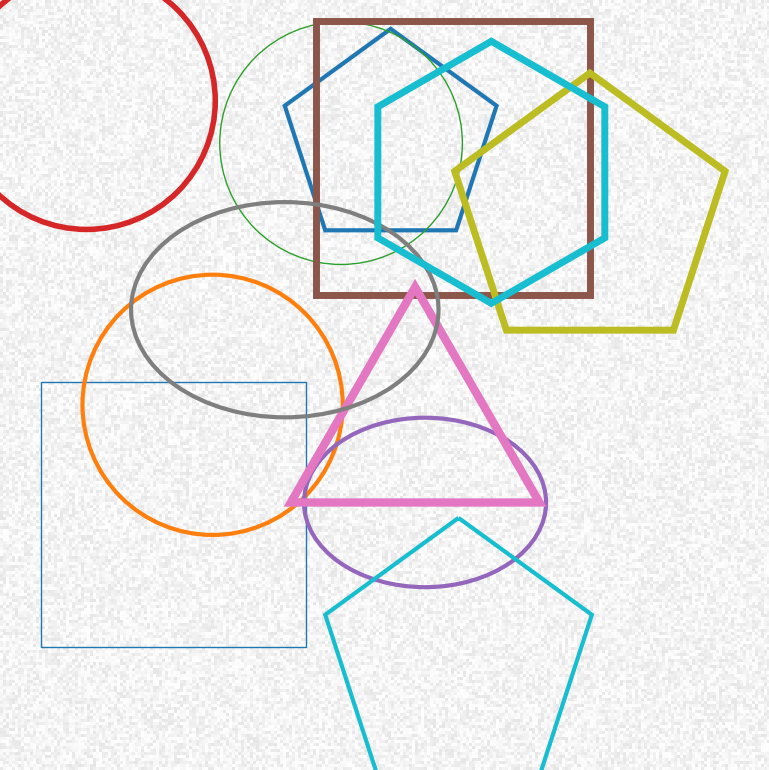[{"shape": "pentagon", "thickness": 1.5, "radius": 0.72, "center": [0.507, 0.818]}, {"shape": "square", "thickness": 0.5, "radius": 0.86, "center": [0.226, 0.332]}, {"shape": "circle", "thickness": 1.5, "radius": 0.84, "center": [0.276, 0.474]}, {"shape": "circle", "thickness": 0.5, "radius": 0.79, "center": [0.443, 0.814]}, {"shape": "circle", "thickness": 2, "radius": 0.84, "center": [0.112, 0.869]}, {"shape": "oval", "thickness": 1.5, "radius": 0.79, "center": [0.552, 0.347]}, {"shape": "square", "thickness": 2.5, "radius": 0.89, "center": [0.588, 0.795]}, {"shape": "triangle", "thickness": 3, "radius": 0.93, "center": [0.539, 0.441]}, {"shape": "oval", "thickness": 1.5, "radius": 1.0, "center": [0.37, 0.598]}, {"shape": "pentagon", "thickness": 2.5, "radius": 0.92, "center": [0.766, 0.721]}, {"shape": "hexagon", "thickness": 2.5, "radius": 0.85, "center": [0.638, 0.776]}, {"shape": "pentagon", "thickness": 1.5, "radius": 0.91, "center": [0.596, 0.145]}]